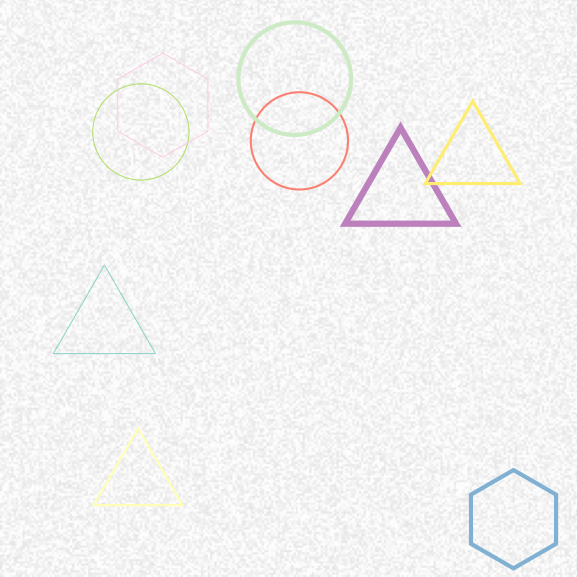[{"shape": "triangle", "thickness": 0.5, "radius": 0.51, "center": [0.181, 0.438]}, {"shape": "triangle", "thickness": 1, "radius": 0.44, "center": [0.239, 0.169]}, {"shape": "circle", "thickness": 1, "radius": 0.42, "center": [0.518, 0.755]}, {"shape": "hexagon", "thickness": 2, "radius": 0.43, "center": [0.889, 0.1]}, {"shape": "circle", "thickness": 0.5, "radius": 0.42, "center": [0.244, 0.771]}, {"shape": "hexagon", "thickness": 0.5, "radius": 0.45, "center": [0.282, 0.817]}, {"shape": "triangle", "thickness": 3, "radius": 0.55, "center": [0.694, 0.667]}, {"shape": "circle", "thickness": 2, "radius": 0.49, "center": [0.51, 0.863]}, {"shape": "triangle", "thickness": 1.5, "radius": 0.48, "center": [0.819, 0.729]}]